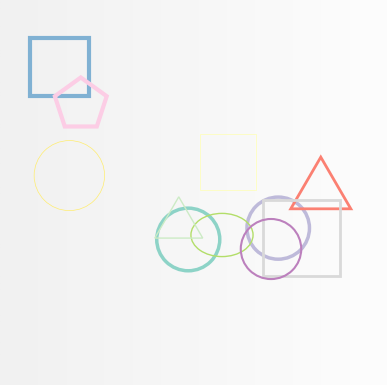[{"shape": "circle", "thickness": 2.5, "radius": 0.41, "center": [0.486, 0.378]}, {"shape": "square", "thickness": 0.5, "radius": 0.36, "center": [0.589, 0.58]}, {"shape": "circle", "thickness": 2.5, "radius": 0.4, "center": [0.718, 0.407]}, {"shape": "triangle", "thickness": 2, "radius": 0.45, "center": [0.828, 0.502]}, {"shape": "square", "thickness": 3, "radius": 0.38, "center": [0.154, 0.826]}, {"shape": "oval", "thickness": 1, "radius": 0.4, "center": [0.573, 0.39]}, {"shape": "pentagon", "thickness": 3, "radius": 0.35, "center": [0.208, 0.728]}, {"shape": "square", "thickness": 2, "radius": 0.49, "center": [0.778, 0.383]}, {"shape": "circle", "thickness": 1.5, "radius": 0.39, "center": [0.699, 0.353]}, {"shape": "triangle", "thickness": 1, "radius": 0.36, "center": [0.461, 0.417]}, {"shape": "circle", "thickness": 0.5, "radius": 0.45, "center": [0.179, 0.544]}]